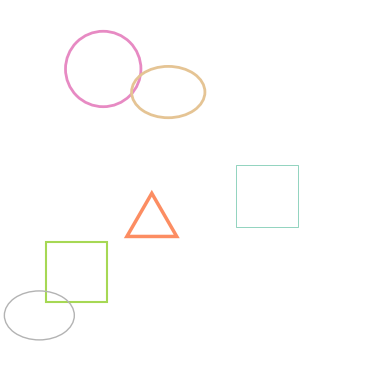[{"shape": "square", "thickness": 0.5, "radius": 0.4, "center": [0.693, 0.491]}, {"shape": "triangle", "thickness": 2.5, "radius": 0.37, "center": [0.394, 0.423]}, {"shape": "circle", "thickness": 2, "radius": 0.49, "center": [0.268, 0.821]}, {"shape": "square", "thickness": 1.5, "radius": 0.39, "center": [0.198, 0.293]}, {"shape": "oval", "thickness": 2, "radius": 0.48, "center": [0.437, 0.761]}, {"shape": "oval", "thickness": 1, "radius": 0.45, "center": [0.102, 0.181]}]